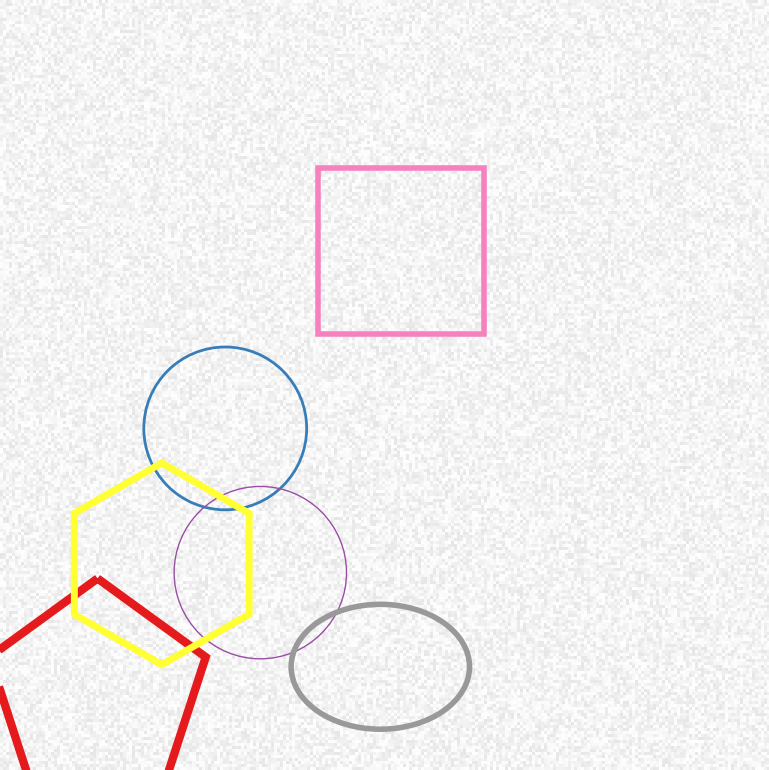[{"shape": "pentagon", "thickness": 3, "radius": 0.74, "center": [0.127, 0.101]}, {"shape": "circle", "thickness": 1, "radius": 0.53, "center": [0.293, 0.444]}, {"shape": "circle", "thickness": 0.5, "radius": 0.56, "center": [0.338, 0.256]}, {"shape": "hexagon", "thickness": 2.5, "radius": 0.66, "center": [0.21, 0.268]}, {"shape": "square", "thickness": 2, "radius": 0.54, "center": [0.52, 0.674]}, {"shape": "oval", "thickness": 2, "radius": 0.58, "center": [0.494, 0.134]}]